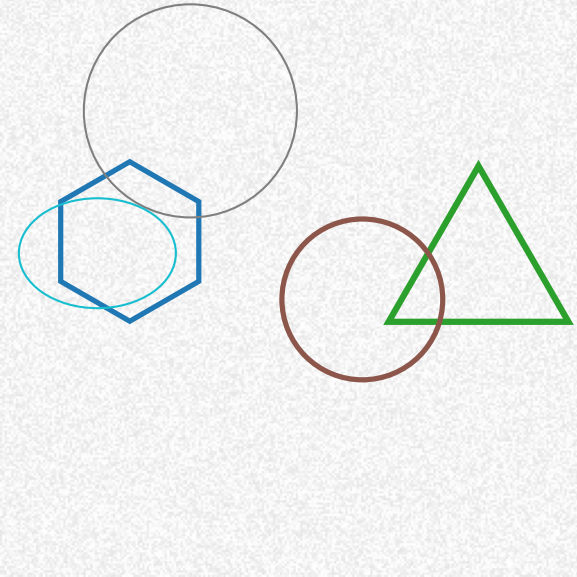[{"shape": "hexagon", "thickness": 2.5, "radius": 0.69, "center": [0.225, 0.581]}, {"shape": "triangle", "thickness": 3, "radius": 0.9, "center": [0.829, 0.532]}, {"shape": "circle", "thickness": 2.5, "radius": 0.7, "center": [0.627, 0.481]}, {"shape": "circle", "thickness": 1, "radius": 0.92, "center": [0.33, 0.807]}, {"shape": "oval", "thickness": 1, "radius": 0.68, "center": [0.169, 0.561]}]